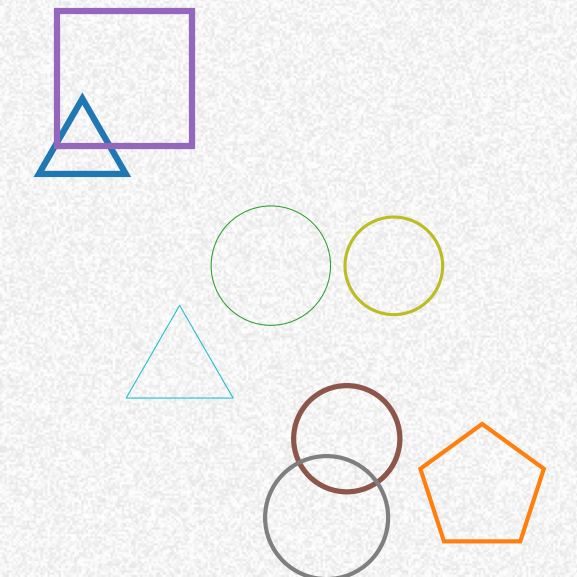[{"shape": "triangle", "thickness": 3, "radius": 0.43, "center": [0.143, 0.741]}, {"shape": "pentagon", "thickness": 2, "radius": 0.56, "center": [0.835, 0.153]}, {"shape": "circle", "thickness": 0.5, "radius": 0.52, "center": [0.469, 0.539]}, {"shape": "square", "thickness": 3, "radius": 0.58, "center": [0.215, 0.864]}, {"shape": "circle", "thickness": 2.5, "radius": 0.46, "center": [0.6, 0.239]}, {"shape": "circle", "thickness": 2, "radius": 0.53, "center": [0.566, 0.103]}, {"shape": "circle", "thickness": 1.5, "radius": 0.42, "center": [0.682, 0.539]}, {"shape": "triangle", "thickness": 0.5, "radius": 0.53, "center": [0.311, 0.363]}]